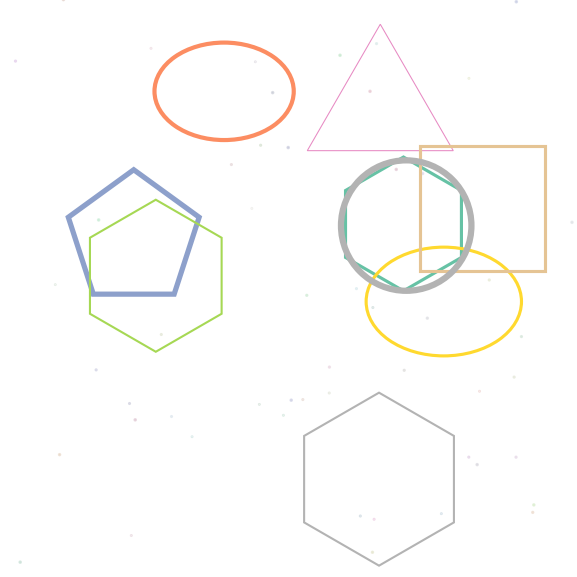[{"shape": "hexagon", "thickness": 1.5, "radius": 0.58, "center": [0.699, 0.611]}, {"shape": "oval", "thickness": 2, "radius": 0.6, "center": [0.388, 0.841]}, {"shape": "pentagon", "thickness": 2.5, "radius": 0.6, "center": [0.232, 0.586]}, {"shape": "triangle", "thickness": 0.5, "radius": 0.73, "center": [0.658, 0.811]}, {"shape": "hexagon", "thickness": 1, "radius": 0.66, "center": [0.27, 0.522]}, {"shape": "oval", "thickness": 1.5, "radius": 0.67, "center": [0.768, 0.477]}, {"shape": "square", "thickness": 1.5, "radius": 0.54, "center": [0.836, 0.638]}, {"shape": "circle", "thickness": 3, "radius": 0.56, "center": [0.703, 0.609]}, {"shape": "hexagon", "thickness": 1, "radius": 0.75, "center": [0.656, 0.169]}]